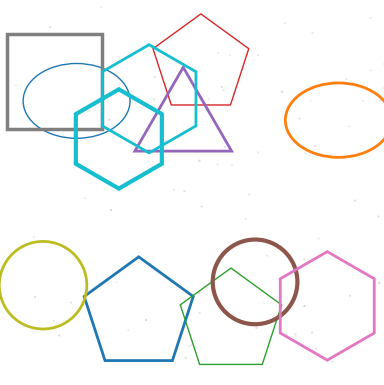[{"shape": "oval", "thickness": 1, "radius": 0.69, "center": [0.199, 0.738]}, {"shape": "pentagon", "thickness": 2, "radius": 0.74, "center": [0.36, 0.184]}, {"shape": "oval", "thickness": 2, "radius": 0.69, "center": [0.879, 0.688]}, {"shape": "pentagon", "thickness": 1, "radius": 0.69, "center": [0.6, 0.165]}, {"shape": "pentagon", "thickness": 1, "radius": 0.65, "center": [0.522, 0.833]}, {"shape": "triangle", "thickness": 2, "radius": 0.73, "center": [0.476, 0.68]}, {"shape": "circle", "thickness": 3, "radius": 0.55, "center": [0.663, 0.268]}, {"shape": "hexagon", "thickness": 2, "radius": 0.7, "center": [0.85, 0.205]}, {"shape": "square", "thickness": 2.5, "radius": 0.62, "center": [0.142, 0.789]}, {"shape": "circle", "thickness": 2, "radius": 0.57, "center": [0.112, 0.259]}, {"shape": "hexagon", "thickness": 3, "radius": 0.64, "center": [0.309, 0.639]}, {"shape": "hexagon", "thickness": 2, "radius": 0.7, "center": [0.387, 0.743]}]